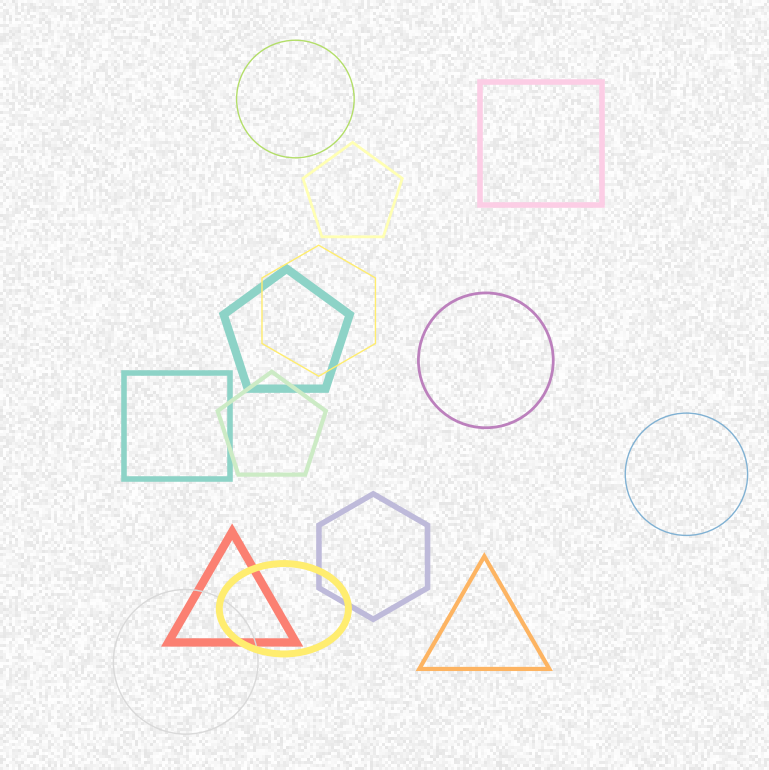[{"shape": "pentagon", "thickness": 3, "radius": 0.43, "center": [0.372, 0.565]}, {"shape": "square", "thickness": 2, "radius": 0.34, "center": [0.23, 0.447]}, {"shape": "pentagon", "thickness": 1, "radius": 0.34, "center": [0.458, 0.747]}, {"shape": "hexagon", "thickness": 2, "radius": 0.41, "center": [0.485, 0.277]}, {"shape": "triangle", "thickness": 3, "radius": 0.48, "center": [0.301, 0.214]}, {"shape": "circle", "thickness": 0.5, "radius": 0.4, "center": [0.891, 0.384]}, {"shape": "triangle", "thickness": 1.5, "radius": 0.49, "center": [0.629, 0.18]}, {"shape": "circle", "thickness": 0.5, "radius": 0.38, "center": [0.384, 0.871]}, {"shape": "square", "thickness": 2, "radius": 0.4, "center": [0.703, 0.814]}, {"shape": "circle", "thickness": 0.5, "radius": 0.47, "center": [0.241, 0.141]}, {"shape": "circle", "thickness": 1, "radius": 0.44, "center": [0.631, 0.532]}, {"shape": "pentagon", "thickness": 1.5, "radius": 0.37, "center": [0.353, 0.443]}, {"shape": "oval", "thickness": 2.5, "radius": 0.42, "center": [0.369, 0.209]}, {"shape": "hexagon", "thickness": 0.5, "radius": 0.43, "center": [0.414, 0.596]}]